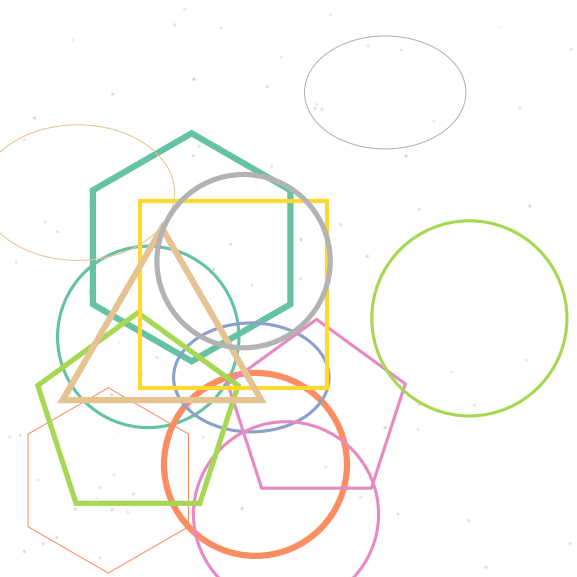[{"shape": "hexagon", "thickness": 3, "radius": 0.99, "center": [0.332, 0.571]}, {"shape": "circle", "thickness": 1.5, "radius": 0.79, "center": [0.257, 0.416]}, {"shape": "circle", "thickness": 3, "radius": 0.79, "center": [0.442, 0.195]}, {"shape": "hexagon", "thickness": 0.5, "radius": 0.8, "center": [0.188, 0.167]}, {"shape": "oval", "thickness": 1.5, "radius": 0.67, "center": [0.435, 0.346]}, {"shape": "pentagon", "thickness": 1.5, "radius": 0.81, "center": [0.548, 0.285]}, {"shape": "circle", "thickness": 1.5, "radius": 0.8, "center": [0.495, 0.109]}, {"shape": "pentagon", "thickness": 2.5, "radius": 0.91, "center": [0.239, 0.275]}, {"shape": "circle", "thickness": 1.5, "radius": 0.84, "center": [0.813, 0.448]}, {"shape": "square", "thickness": 2, "radius": 0.81, "center": [0.405, 0.489]}, {"shape": "oval", "thickness": 0.5, "radius": 0.84, "center": [0.135, 0.666]}, {"shape": "triangle", "thickness": 3, "radius": 0.99, "center": [0.281, 0.406]}, {"shape": "oval", "thickness": 0.5, "radius": 0.7, "center": [0.667, 0.839]}, {"shape": "circle", "thickness": 2.5, "radius": 0.75, "center": [0.422, 0.547]}]